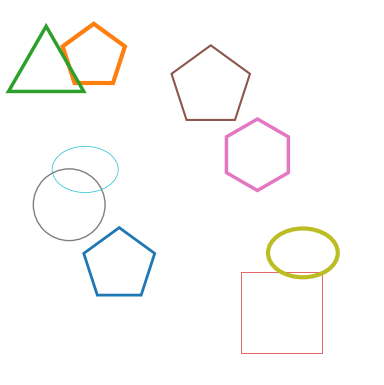[{"shape": "pentagon", "thickness": 2, "radius": 0.48, "center": [0.31, 0.312]}, {"shape": "pentagon", "thickness": 3, "radius": 0.43, "center": [0.244, 0.853]}, {"shape": "triangle", "thickness": 2.5, "radius": 0.56, "center": [0.12, 0.819]}, {"shape": "square", "thickness": 0.5, "radius": 0.53, "center": [0.732, 0.189]}, {"shape": "pentagon", "thickness": 1.5, "radius": 0.54, "center": [0.547, 0.775]}, {"shape": "hexagon", "thickness": 2.5, "radius": 0.46, "center": [0.669, 0.598]}, {"shape": "circle", "thickness": 1, "radius": 0.47, "center": [0.18, 0.468]}, {"shape": "oval", "thickness": 3, "radius": 0.45, "center": [0.787, 0.343]}, {"shape": "oval", "thickness": 0.5, "radius": 0.43, "center": [0.221, 0.56]}]